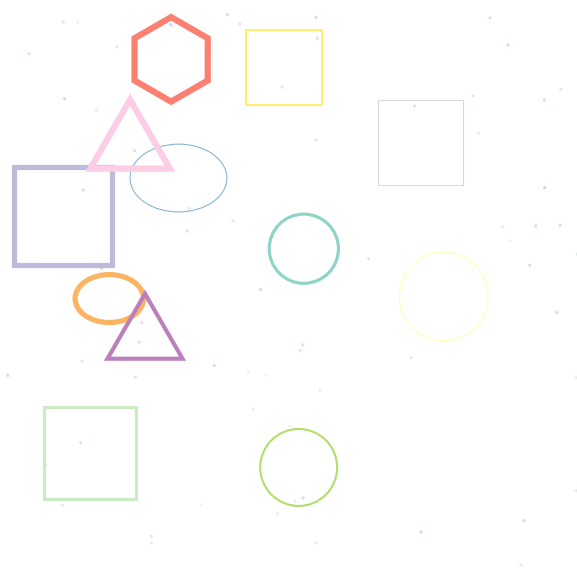[{"shape": "circle", "thickness": 1.5, "radius": 0.3, "center": [0.526, 0.568]}, {"shape": "circle", "thickness": 0.5, "radius": 0.38, "center": [0.768, 0.486]}, {"shape": "square", "thickness": 2.5, "radius": 0.42, "center": [0.108, 0.626]}, {"shape": "hexagon", "thickness": 3, "radius": 0.37, "center": [0.296, 0.896]}, {"shape": "oval", "thickness": 0.5, "radius": 0.42, "center": [0.309, 0.691]}, {"shape": "oval", "thickness": 2.5, "radius": 0.3, "center": [0.189, 0.482]}, {"shape": "circle", "thickness": 1, "radius": 0.33, "center": [0.517, 0.19]}, {"shape": "triangle", "thickness": 3, "radius": 0.4, "center": [0.225, 0.747]}, {"shape": "square", "thickness": 0.5, "radius": 0.37, "center": [0.727, 0.752]}, {"shape": "triangle", "thickness": 2, "radius": 0.38, "center": [0.251, 0.416]}, {"shape": "square", "thickness": 1.5, "radius": 0.4, "center": [0.155, 0.214]}, {"shape": "square", "thickness": 1, "radius": 0.33, "center": [0.492, 0.883]}]